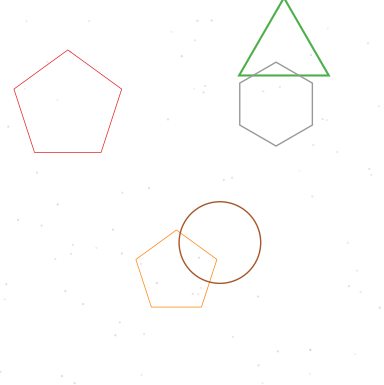[{"shape": "pentagon", "thickness": 0.5, "radius": 0.74, "center": [0.176, 0.723]}, {"shape": "triangle", "thickness": 1.5, "radius": 0.67, "center": [0.738, 0.871]}, {"shape": "pentagon", "thickness": 0.5, "radius": 0.55, "center": [0.458, 0.292]}, {"shape": "circle", "thickness": 1, "radius": 0.53, "center": [0.571, 0.37]}, {"shape": "hexagon", "thickness": 1, "radius": 0.54, "center": [0.717, 0.73]}]